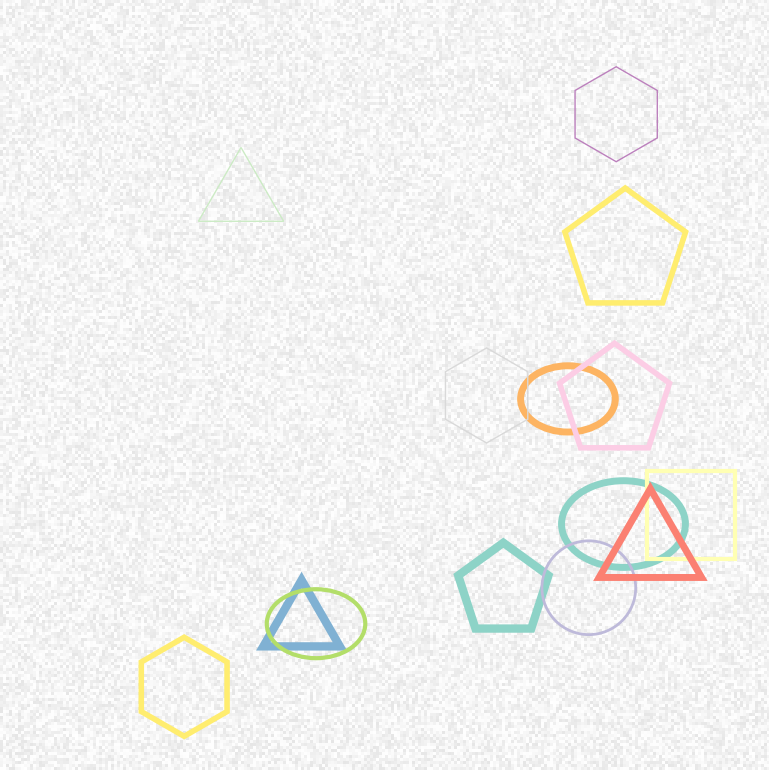[{"shape": "oval", "thickness": 2.5, "radius": 0.4, "center": [0.81, 0.319]}, {"shape": "pentagon", "thickness": 3, "radius": 0.31, "center": [0.654, 0.234]}, {"shape": "square", "thickness": 1.5, "radius": 0.29, "center": [0.897, 0.331]}, {"shape": "circle", "thickness": 1, "radius": 0.3, "center": [0.765, 0.237]}, {"shape": "triangle", "thickness": 2.5, "radius": 0.38, "center": [0.845, 0.288]}, {"shape": "triangle", "thickness": 3, "radius": 0.29, "center": [0.392, 0.189]}, {"shape": "oval", "thickness": 2.5, "radius": 0.31, "center": [0.738, 0.482]}, {"shape": "oval", "thickness": 1.5, "radius": 0.32, "center": [0.41, 0.19]}, {"shape": "pentagon", "thickness": 2, "radius": 0.38, "center": [0.798, 0.479]}, {"shape": "hexagon", "thickness": 0.5, "radius": 0.31, "center": [0.632, 0.486]}, {"shape": "hexagon", "thickness": 0.5, "radius": 0.31, "center": [0.8, 0.852]}, {"shape": "triangle", "thickness": 0.5, "radius": 0.32, "center": [0.313, 0.745]}, {"shape": "pentagon", "thickness": 2, "radius": 0.41, "center": [0.812, 0.673]}, {"shape": "hexagon", "thickness": 2, "radius": 0.32, "center": [0.239, 0.108]}]